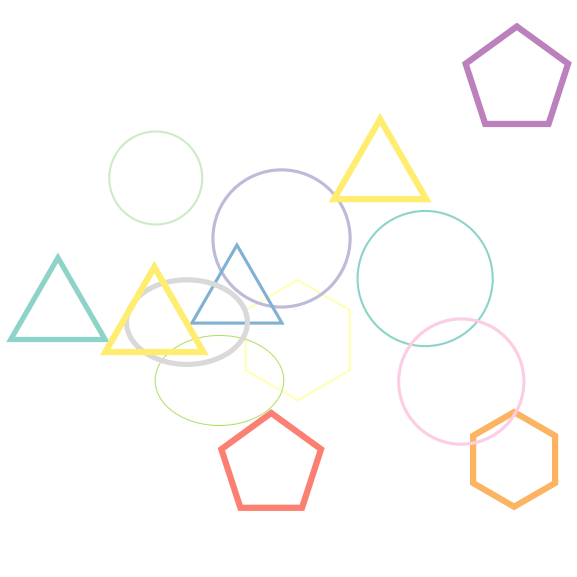[{"shape": "circle", "thickness": 1, "radius": 0.59, "center": [0.736, 0.517]}, {"shape": "triangle", "thickness": 2.5, "radius": 0.47, "center": [0.1, 0.458]}, {"shape": "hexagon", "thickness": 1, "radius": 0.52, "center": [0.516, 0.41]}, {"shape": "circle", "thickness": 1.5, "radius": 0.59, "center": [0.487, 0.586]}, {"shape": "pentagon", "thickness": 3, "radius": 0.45, "center": [0.47, 0.193]}, {"shape": "triangle", "thickness": 1.5, "radius": 0.45, "center": [0.41, 0.485]}, {"shape": "hexagon", "thickness": 3, "radius": 0.41, "center": [0.89, 0.204]}, {"shape": "oval", "thickness": 0.5, "radius": 0.56, "center": [0.38, 0.34]}, {"shape": "circle", "thickness": 1.5, "radius": 0.54, "center": [0.799, 0.338]}, {"shape": "oval", "thickness": 2.5, "radius": 0.52, "center": [0.324, 0.441]}, {"shape": "pentagon", "thickness": 3, "radius": 0.47, "center": [0.895, 0.86]}, {"shape": "circle", "thickness": 1, "radius": 0.4, "center": [0.27, 0.691]}, {"shape": "triangle", "thickness": 3, "radius": 0.49, "center": [0.267, 0.439]}, {"shape": "triangle", "thickness": 3, "radius": 0.46, "center": [0.658, 0.7]}]